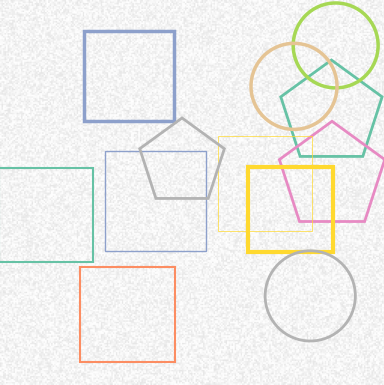[{"shape": "pentagon", "thickness": 2, "radius": 0.69, "center": [0.861, 0.706]}, {"shape": "square", "thickness": 1.5, "radius": 0.61, "center": [0.12, 0.442]}, {"shape": "square", "thickness": 1.5, "radius": 0.62, "center": [0.33, 0.183]}, {"shape": "square", "thickness": 1, "radius": 0.65, "center": [0.404, 0.478]}, {"shape": "square", "thickness": 2.5, "radius": 0.59, "center": [0.335, 0.802]}, {"shape": "pentagon", "thickness": 2, "radius": 0.72, "center": [0.862, 0.541]}, {"shape": "circle", "thickness": 2.5, "radius": 0.55, "center": [0.872, 0.882]}, {"shape": "square", "thickness": 0.5, "radius": 0.61, "center": [0.688, 0.523]}, {"shape": "square", "thickness": 3, "radius": 0.55, "center": [0.756, 0.456]}, {"shape": "circle", "thickness": 2.5, "radius": 0.56, "center": [0.764, 0.776]}, {"shape": "pentagon", "thickness": 2, "radius": 0.58, "center": [0.473, 0.578]}, {"shape": "circle", "thickness": 2, "radius": 0.59, "center": [0.806, 0.231]}]